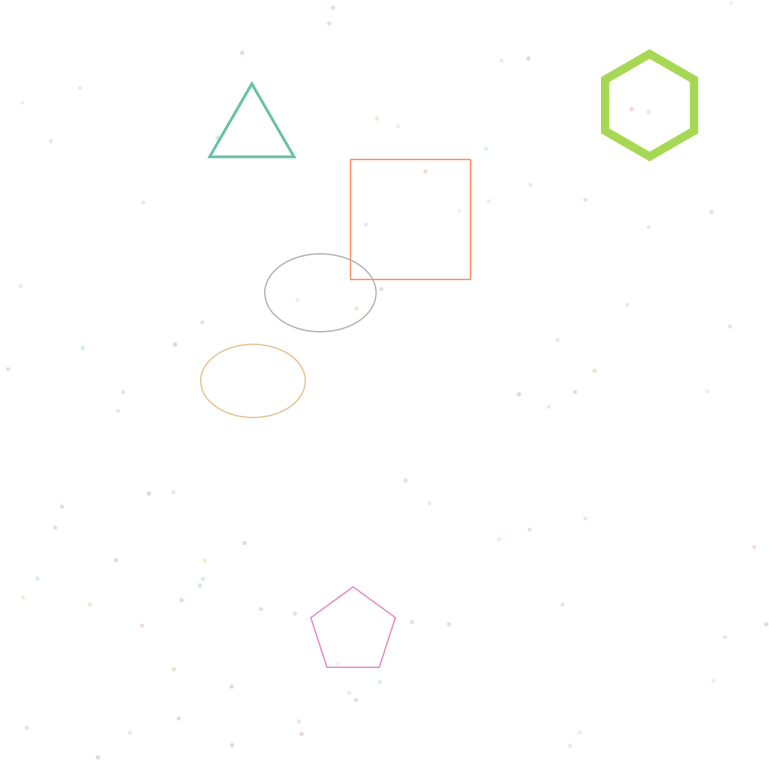[{"shape": "triangle", "thickness": 1, "radius": 0.32, "center": [0.327, 0.828]}, {"shape": "square", "thickness": 0.5, "radius": 0.39, "center": [0.533, 0.716]}, {"shape": "pentagon", "thickness": 0.5, "radius": 0.29, "center": [0.459, 0.18]}, {"shape": "hexagon", "thickness": 3, "radius": 0.33, "center": [0.844, 0.863]}, {"shape": "oval", "thickness": 0.5, "radius": 0.34, "center": [0.329, 0.505]}, {"shape": "oval", "thickness": 0.5, "radius": 0.36, "center": [0.416, 0.62]}]